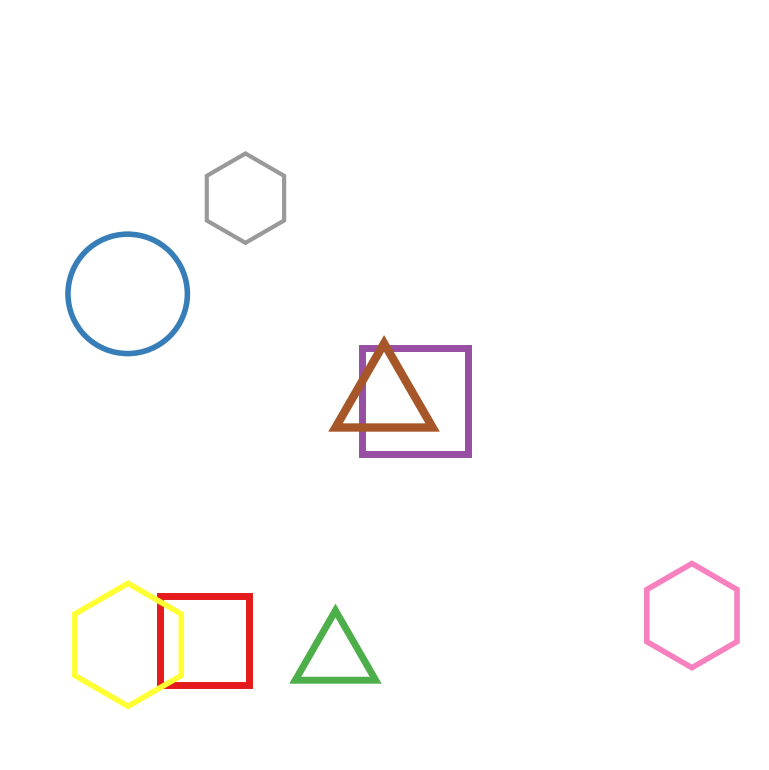[{"shape": "square", "thickness": 2.5, "radius": 0.29, "center": [0.266, 0.168]}, {"shape": "circle", "thickness": 2, "radius": 0.39, "center": [0.166, 0.618]}, {"shape": "triangle", "thickness": 2.5, "radius": 0.3, "center": [0.436, 0.147]}, {"shape": "square", "thickness": 2.5, "radius": 0.35, "center": [0.539, 0.479]}, {"shape": "hexagon", "thickness": 2, "radius": 0.4, "center": [0.166, 0.163]}, {"shape": "triangle", "thickness": 3, "radius": 0.36, "center": [0.499, 0.481]}, {"shape": "hexagon", "thickness": 2, "radius": 0.34, "center": [0.899, 0.201]}, {"shape": "hexagon", "thickness": 1.5, "radius": 0.29, "center": [0.319, 0.743]}]